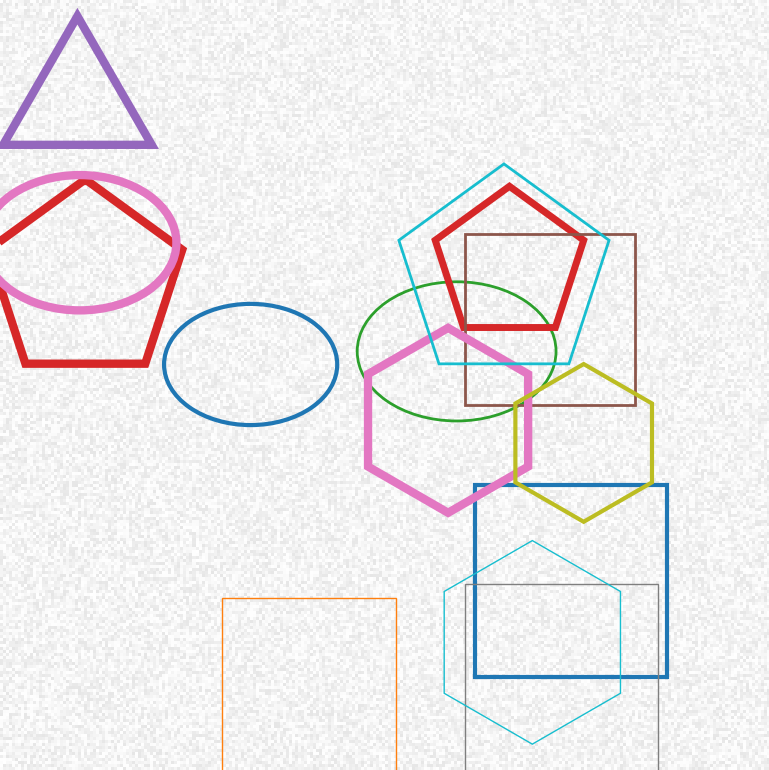[{"shape": "square", "thickness": 1.5, "radius": 0.62, "center": [0.741, 0.246]}, {"shape": "oval", "thickness": 1.5, "radius": 0.56, "center": [0.326, 0.527]}, {"shape": "square", "thickness": 0.5, "radius": 0.56, "center": [0.402, 0.111]}, {"shape": "oval", "thickness": 1, "radius": 0.65, "center": [0.593, 0.544]}, {"shape": "pentagon", "thickness": 3, "radius": 0.66, "center": [0.111, 0.635]}, {"shape": "pentagon", "thickness": 2.5, "radius": 0.51, "center": [0.662, 0.657]}, {"shape": "triangle", "thickness": 3, "radius": 0.56, "center": [0.101, 0.868]}, {"shape": "square", "thickness": 1, "radius": 0.55, "center": [0.714, 0.585]}, {"shape": "hexagon", "thickness": 3, "radius": 0.6, "center": [0.582, 0.454]}, {"shape": "oval", "thickness": 3, "radius": 0.63, "center": [0.104, 0.685]}, {"shape": "square", "thickness": 0.5, "radius": 0.63, "center": [0.729, 0.117]}, {"shape": "hexagon", "thickness": 1.5, "radius": 0.51, "center": [0.758, 0.425]}, {"shape": "pentagon", "thickness": 1, "radius": 0.72, "center": [0.654, 0.644]}, {"shape": "hexagon", "thickness": 0.5, "radius": 0.66, "center": [0.691, 0.166]}]